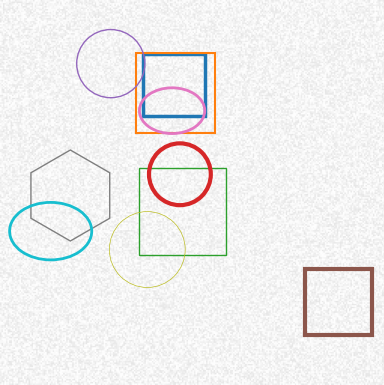[{"shape": "square", "thickness": 2.5, "radius": 0.4, "center": [0.452, 0.779]}, {"shape": "square", "thickness": 1.5, "radius": 0.52, "center": [0.456, 0.758]}, {"shape": "square", "thickness": 1, "radius": 0.56, "center": [0.473, 0.45]}, {"shape": "circle", "thickness": 3, "radius": 0.4, "center": [0.467, 0.547]}, {"shape": "circle", "thickness": 1, "radius": 0.44, "center": [0.288, 0.835]}, {"shape": "square", "thickness": 3, "radius": 0.43, "center": [0.88, 0.215]}, {"shape": "oval", "thickness": 2, "radius": 0.42, "center": [0.447, 0.713]}, {"shape": "hexagon", "thickness": 1, "radius": 0.59, "center": [0.183, 0.492]}, {"shape": "circle", "thickness": 0.5, "radius": 0.49, "center": [0.383, 0.352]}, {"shape": "oval", "thickness": 2, "radius": 0.53, "center": [0.132, 0.4]}]